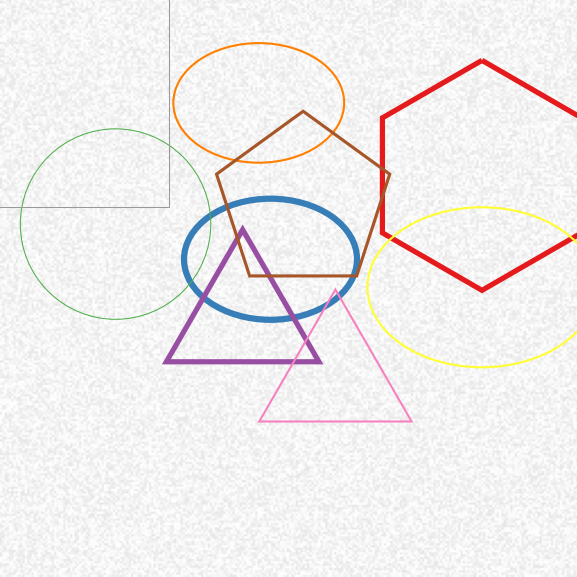[{"shape": "hexagon", "thickness": 2.5, "radius": 1.0, "center": [0.835, 0.695]}, {"shape": "oval", "thickness": 3, "radius": 0.75, "center": [0.468, 0.55]}, {"shape": "circle", "thickness": 0.5, "radius": 0.82, "center": [0.2, 0.611]}, {"shape": "triangle", "thickness": 2.5, "radius": 0.76, "center": [0.42, 0.449]}, {"shape": "oval", "thickness": 1, "radius": 0.74, "center": [0.448, 0.821]}, {"shape": "oval", "thickness": 1, "radius": 0.99, "center": [0.834, 0.502]}, {"shape": "pentagon", "thickness": 1.5, "radius": 0.79, "center": [0.525, 0.649]}, {"shape": "triangle", "thickness": 1, "radius": 0.76, "center": [0.581, 0.345]}, {"shape": "square", "thickness": 0.5, "radius": 0.96, "center": [0.102, 0.833]}]